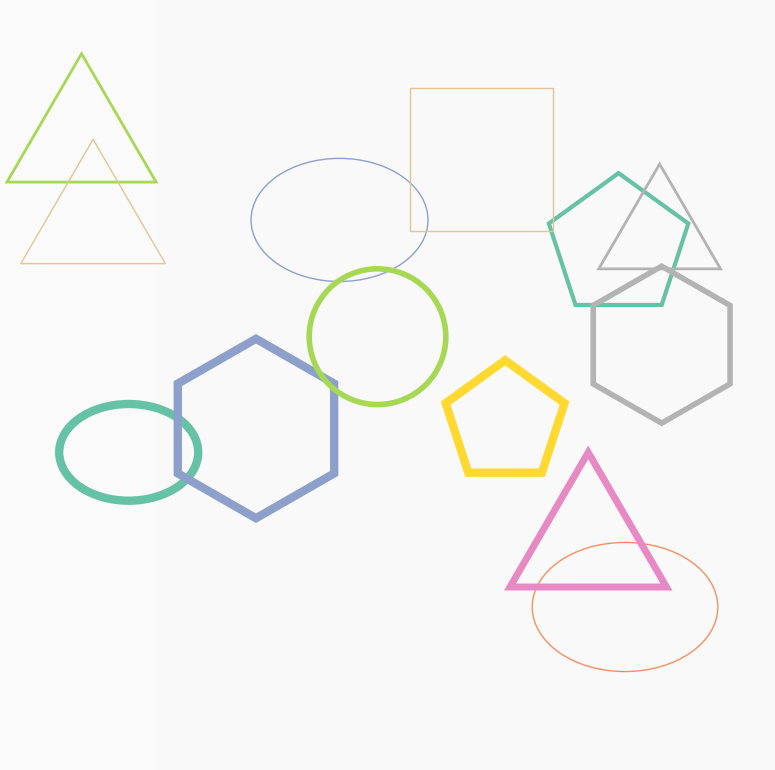[{"shape": "oval", "thickness": 3, "radius": 0.45, "center": [0.166, 0.413]}, {"shape": "pentagon", "thickness": 1.5, "radius": 0.47, "center": [0.798, 0.681]}, {"shape": "oval", "thickness": 0.5, "radius": 0.6, "center": [0.806, 0.212]}, {"shape": "hexagon", "thickness": 3, "radius": 0.58, "center": [0.33, 0.443]}, {"shape": "oval", "thickness": 0.5, "radius": 0.57, "center": [0.438, 0.714]}, {"shape": "triangle", "thickness": 2.5, "radius": 0.58, "center": [0.759, 0.296]}, {"shape": "triangle", "thickness": 1, "radius": 0.56, "center": [0.105, 0.819]}, {"shape": "circle", "thickness": 2, "radius": 0.44, "center": [0.487, 0.563]}, {"shape": "pentagon", "thickness": 3, "radius": 0.4, "center": [0.652, 0.451]}, {"shape": "square", "thickness": 0.5, "radius": 0.46, "center": [0.621, 0.793]}, {"shape": "triangle", "thickness": 0.5, "radius": 0.54, "center": [0.12, 0.711]}, {"shape": "hexagon", "thickness": 2, "radius": 0.51, "center": [0.854, 0.552]}, {"shape": "triangle", "thickness": 1, "radius": 0.45, "center": [0.851, 0.696]}]